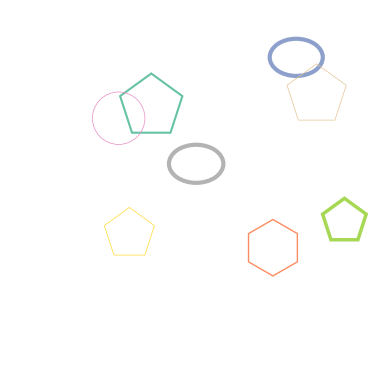[{"shape": "pentagon", "thickness": 1.5, "radius": 0.43, "center": [0.393, 0.724]}, {"shape": "hexagon", "thickness": 1, "radius": 0.37, "center": [0.709, 0.357]}, {"shape": "oval", "thickness": 3, "radius": 0.34, "center": [0.769, 0.851]}, {"shape": "circle", "thickness": 0.5, "radius": 0.34, "center": [0.308, 0.693]}, {"shape": "pentagon", "thickness": 2.5, "radius": 0.3, "center": [0.895, 0.425]}, {"shape": "pentagon", "thickness": 0.5, "radius": 0.34, "center": [0.336, 0.393]}, {"shape": "pentagon", "thickness": 0.5, "radius": 0.4, "center": [0.822, 0.753]}, {"shape": "oval", "thickness": 3, "radius": 0.35, "center": [0.51, 0.575]}]